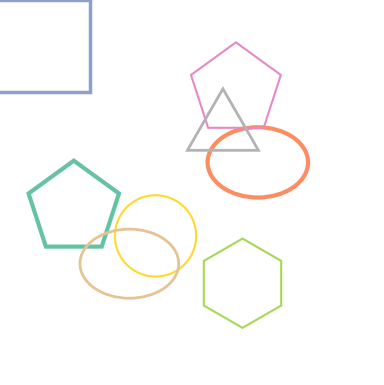[{"shape": "pentagon", "thickness": 3, "radius": 0.62, "center": [0.192, 0.459]}, {"shape": "oval", "thickness": 3, "radius": 0.65, "center": [0.67, 0.578]}, {"shape": "square", "thickness": 2.5, "radius": 0.6, "center": [0.113, 0.88]}, {"shape": "pentagon", "thickness": 1.5, "radius": 0.61, "center": [0.613, 0.767]}, {"shape": "hexagon", "thickness": 1.5, "radius": 0.58, "center": [0.63, 0.264]}, {"shape": "circle", "thickness": 1.5, "radius": 0.53, "center": [0.404, 0.387]}, {"shape": "oval", "thickness": 2, "radius": 0.64, "center": [0.336, 0.315]}, {"shape": "triangle", "thickness": 2, "radius": 0.53, "center": [0.579, 0.663]}]